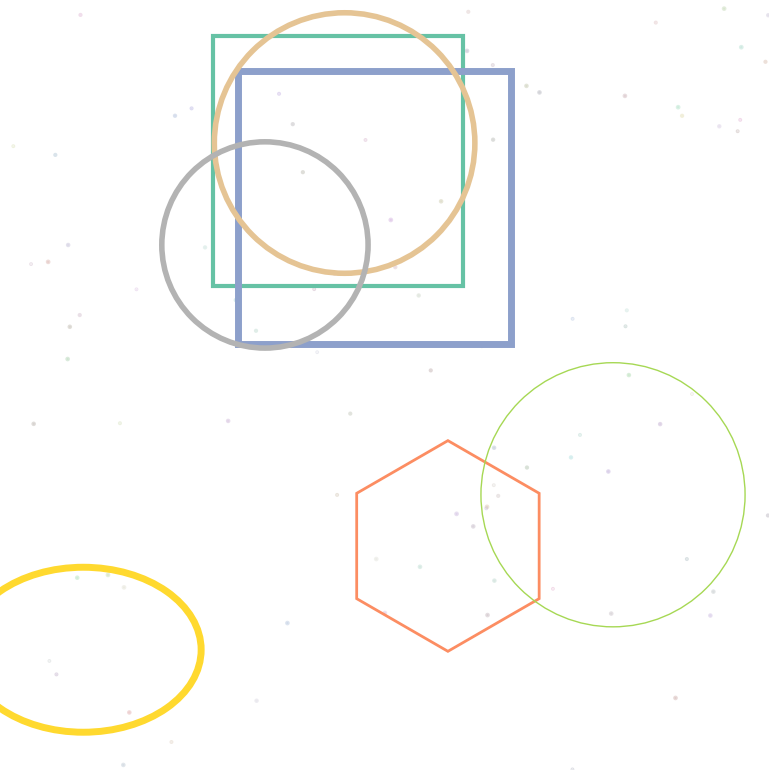[{"shape": "square", "thickness": 1.5, "radius": 0.81, "center": [0.439, 0.791]}, {"shape": "hexagon", "thickness": 1, "radius": 0.68, "center": [0.582, 0.291]}, {"shape": "square", "thickness": 2.5, "radius": 0.88, "center": [0.487, 0.73]}, {"shape": "circle", "thickness": 0.5, "radius": 0.86, "center": [0.796, 0.357]}, {"shape": "oval", "thickness": 2.5, "radius": 0.77, "center": [0.108, 0.156]}, {"shape": "circle", "thickness": 2, "radius": 0.85, "center": [0.448, 0.814]}, {"shape": "circle", "thickness": 2, "radius": 0.67, "center": [0.344, 0.682]}]